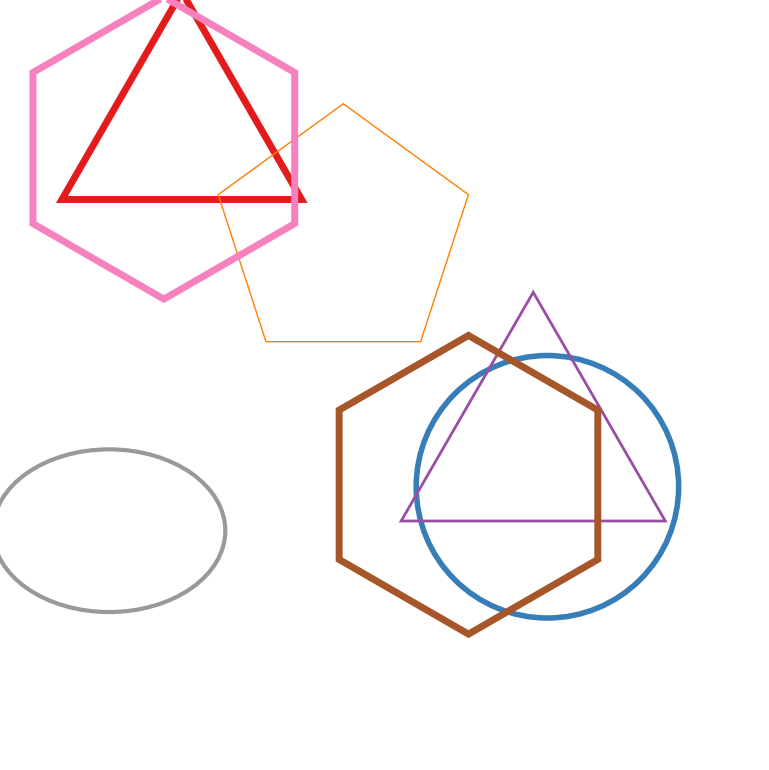[{"shape": "triangle", "thickness": 2.5, "radius": 0.9, "center": [0.236, 0.831]}, {"shape": "circle", "thickness": 2, "radius": 0.85, "center": [0.711, 0.368]}, {"shape": "triangle", "thickness": 1, "radius": 0.99, "center": [0.692, 0.422]}, {"shape": "pentagon", "thickness": 0.5, "radius": 0.85, "center": [0.446, 0.694]}, {"shape": "hexagon", "thickness": 2.5, "radius": 0.97, "center": [0.608, 0.37]}, {"shape": "hexagon", "thickness": 2.5, "radius": 0.98, "center": [0.213, 0.808]}, {"shape": "oval", "thickness": 1.5, "radius": 0.75, "center": [0.142, 0.311]}]